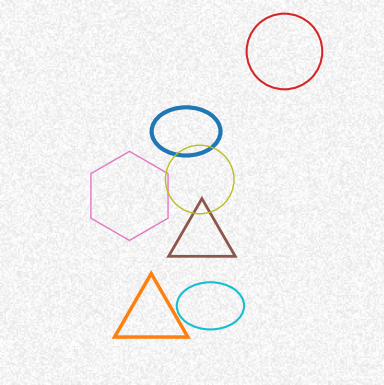[{"shape": "oval", "thickness": 3, "radius": 0.45, "center": [0.483, 0.659]}, {"shape": "triangle", "thickness": 2.5, "radius": 0.55, "center": [0.393, 0.18]}, {"shape": "circle", "thickness": 1.5, "radius": 0.49, "center": [0.739, 0.866]}, {"shape": "triangle", "thickness": 2, "radius": 0.5, "center": [0.524, 0.384]}, {"shape": "hexagon", "thickness": 1, "radius": 0.58, "center": [0.336, 0.491]}, {"shape": "circle", "thickness": 1, "radius": 0.45, "center": [0.519, 0.534]}, {"shape": "oval", "thickness": 1.5, "radius": 0.44, "center": [0.547, 0.206]}]